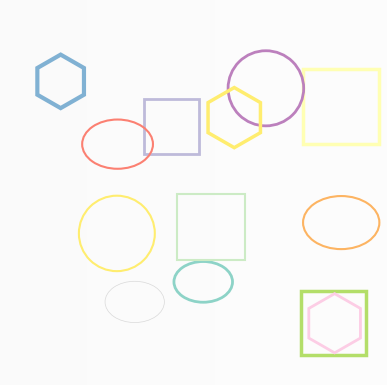[{"shape": "oval", "thickness": 2, "radius": 0.38, "center": [0.524, 0.268]}, {"shape": "square", "thickness": 2.5, "radius": 0.49, "center": [0.88, 0.722]}, {"shape": "square", "thickness": 2, "radius": 0.35, "center": [0.442, 0.671]}, {"shape": "oval", "thickness": 1.5, "radius": 0.46, "center": [0.303, 0.626]}, {"shape": "hexagon", "thickness": 3, "radius": 0.35, "center": [0.157, 0.789]}, {"shape": "oval", "thickness": 1.5, "radius": 0.49, "center": [0.881, 0.422]}, {"shape": "square", "thickness": 2.5, "radius": 0.41, "center": [0.861, 0.162]}, {"shape": "hexagon", "thickness": 2, "radius": 0.38, "center": [0.864, 0.16]}, {"shape": "oval", "thickness": 0.5, "radius": 0.38, "center": [0.348, 0.216]}, {"shape": "circle", "thickness": 2, "radius": 0.49, "center": [0.686, 0.771]}, {"shape": "square", "thickness": 1.5, "radius": 0.43, "center": [0.544, 0.41]}, {"shape": "hexagon", "thickness": 2.5, "radius": 0.39, "center": [0.605, 0.695]}, {"shape": "circle", "thickness": 1.5, "radius": 0.49, "center": [0.302, 0.394]}]